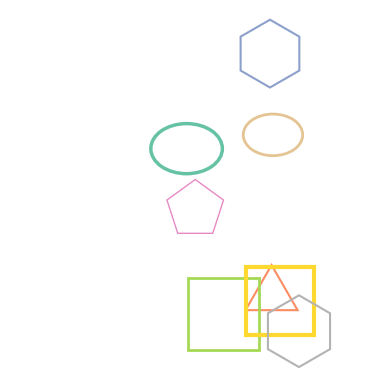[{"shape": "oval", "thickness": 2.5, "radius": 0.46, "center": [0.485, 0.614]}, {"shape": "triangle", "thickness": 1.5, "radius": 0.39, "center": [0.705, 0.233]}, {"shape": "hexagon", "thickness": 1.5, "radius": 0.44, "center": [0.701, 0.861]}, {"shape": "pentagon", "thickness": 1, "radius": 0.39, "center": [0.507, 0.456]}, {"shape": "square", "thickness": 2, "radius": 0.46, "center": [0.58, 0.184]}, {"shape": "square", "thickness": 3, "radius": 0.44, "center": [0.727, 0.219]}, {"shape": "oval", "thickness": 2, "radius": 0.39, "center": [0.709, 0.65]}, {"shape": "hexagon", "thickness": 1.5, "radius": 0.47, "center": [0.777, 0.14]}]